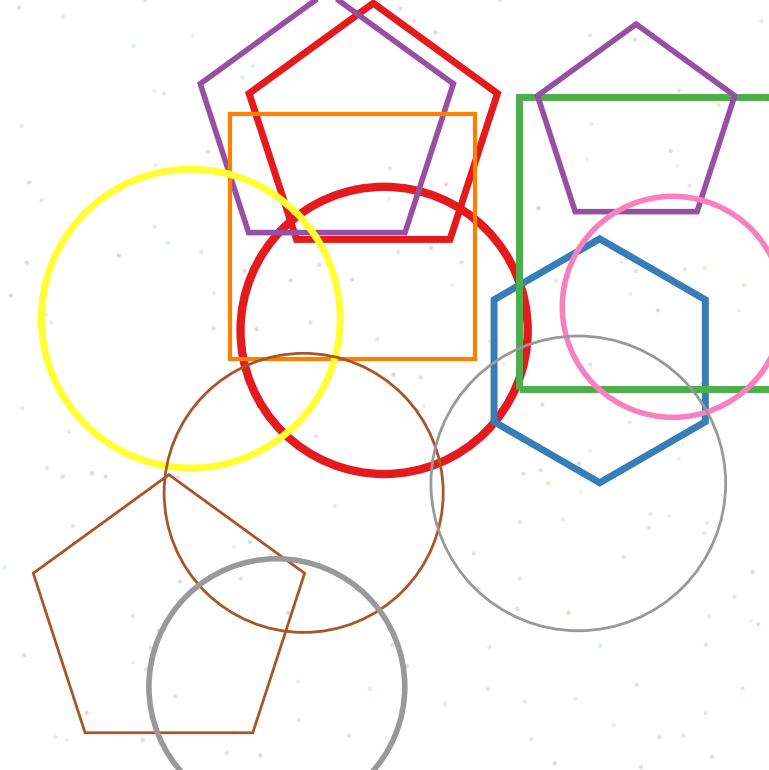[{"shape": "pentagon", "thickness": 2.5, "radius": 0.85, "center": [0.485, 0.826]}, {"shape": "circle", "thickness": 3, "radius": 0.93, "center": [0.499, 0.571]}, {"shape": "hexagon", "thickness": 2.5, "radius": 0.79, "center": [0.779, 0.531]}, {"shape": "square", "thickness": 2.5, "radius": 0.95, "center": [0.863, 0.684]}, {"shape": "pentagon", "thickness": 2, "radius": 0.86, "center": [0.424, 0.838]}, {"shape": "pentagon", "thickness": 2, "radius": 0.67, "center": [0.826, 0.834]}, {"shape": "square", "thickness": 1.5, "radius": 0.8, "center": [0.458, 0.692]}, {"shape": "circle", "thickness": 2.5, "radius": 0.97, "center": [0.248, 0.586]}, {"shape": "circle", "thickness": 1, "radius": 0.91, "center": [0.394, 0.36]}, {"shape": "pentagon", "thickness": 1, "radius": 0.93, "center": [0.219, 0.198]}, {"shape": "circle", "thickness": 2, "radius": 0.72, "center": [0.874, 0.602]}, {"shape": "circle", "thickness": 2, "radius": 0.83, "center": [0.36, 0.108]}, {"shape": "circle", "thickness": 1, "radius": 0.96, "center": [0.751, 0.372]}]